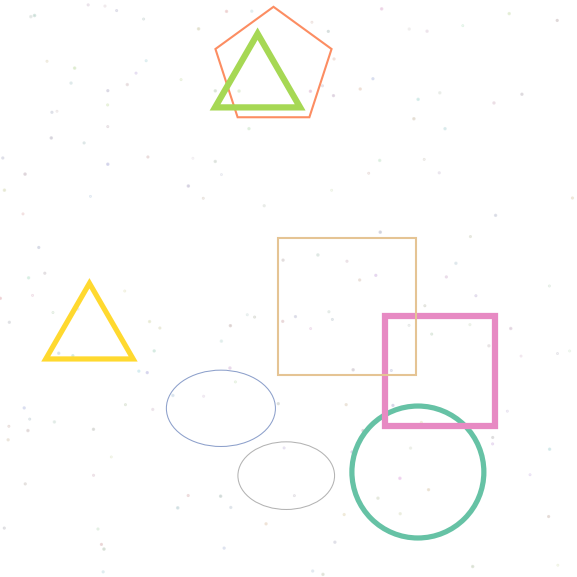[{"shape": "circle", "thickness": 2.5, "radius": 0.57, "center": [0.724, 0.182]}, {"shape": "pentagon", "thickness": 1, "radius": 0.53, "center": [0.474, 0.882]}, {"shape": "oval", "thickness": 0.5, "radius": 0.47, "center": [0.383, 0.292]}, {"shape": "square", "thickness": 3, "radius": 0.48, "center": [0.762, 0.356]}, {"shape": "triangle", "thickness": 3, "radius": 0.43, "center": [0.446, 0.856]}, {"shape": "triangle", "thickness": 2.5, "radius": 0.44, "center": [0.155, 0.421]}, {"shape": "square", "thickness": 1, "radius": 0.59, "center": [0.601, 0.469]}, {"shape": "oval", "thickness": 0.5, "radius": 0.42, "center": [0.496, 0.175]}]